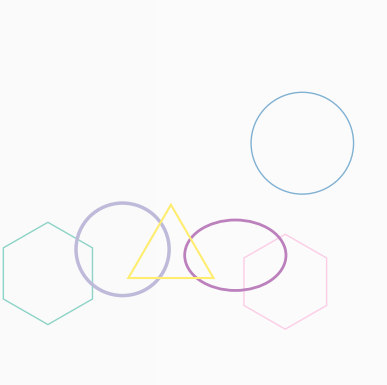[{"shape": "hexagon", "thickness": 1, "radius": 0.66, "center": [0.124, 0.29]}, {"shape": "circle", "thickness": 2.5, "radius": 0.6, "center": [0.316, 0.352]}, {"shape": "circle", "thickness": 1, "radius": 0.66, "center": [0.78, 0.628]}, {"shape": "hexagon", "thickness": 1, "radius": 0.62, "center": [0.736, 0.268]}, {"shape": "oval", "thickness": 2, "radius": 0.65, "center": [0.607, 0.337]}, {"shape": "triangle", "thickness": 1.5, "radius": 0.63, "center": [0.441, 0.341]}]